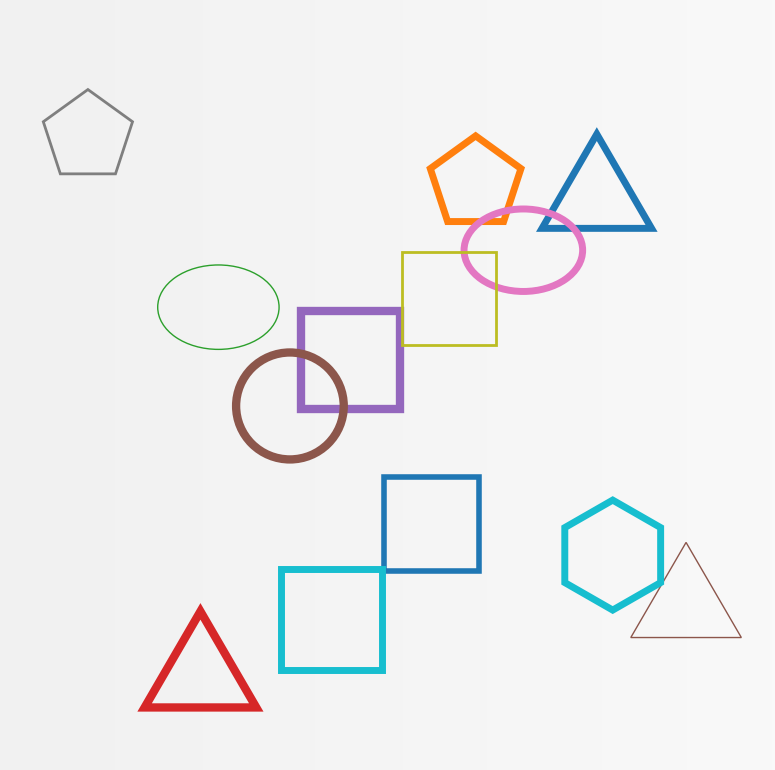[{"shape": "triangle", "thickness": 2.5, "radius": 0.41, "center": [0.77, 0.744]}, {"shape": "square", "thickness": 2, "radius": 0.31, "center": [0.557, 0.319]}, {"shape": "pentagon", "thickness": 2.5, "radius": 0.31, "center": [0.614, 0.762]}, {"shape": "oval", "thickness": 0.5, "radius": 0.39, "center": [0.282, 0.601]}, {"shape": "triangle", "thickness": 3, "radius": 0.42, "center": [0.259, 0.123]}, {"shape": "square", "thickness": 3, "radius": 0.32, "center": [0.452, 0.533]}, {"shape": "circle", "thickness": 3, "radius": 0.35, "center": [0.374, 0.473]}, {"shape": "triangle", "thickness": 0.5, "radius": 0.41, "center": [0.885, 0.213]}, {"shape": "oval", "thickness": 2.5, "radius": 0.38, "center": [0.675, 0.675]}, {"shape": "pentagon", "thickness": 1, "radius": 0.3, "center": [0.113, 0.823]}, {"shape": "square", "thickness": 1, "radius": 0.3, "center": [0.58, 0.612]}, {"shape": "hexagon", "thickness": 2.5, "radius": 0.36, "center": [0.791, 0.279]}, {"shape": "square", "thickness": 2.5, "radius": 0.33, "center": [0.428, 0.195]}]